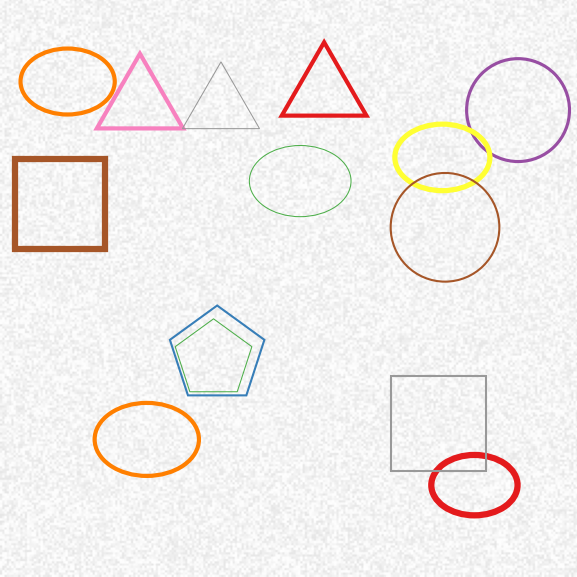[{"shape": "oval", "thickness": 3, "radius": 0.37, "center": [0.822, 0.159]}, {"shape": "triangle", "thickness": 2, "radius": 0.42, "center": [0.561, 0.841]}, {"shape": "pentagon", "thickness": 1, "radius": 0.43, "center": [0.376, 0.384]}, {"shape": "oval", "thickness": 0.5, "radius": 0.44, "center": [0.52, 0.686]}, {"shape": "pentagon", "thickness": 0.5, "radius": 0.35, "center": [0.37, 0.377]}, {"shape": "circle", "thickness": 1.5, "radius": 0.45, "center": [0.897, 0.808]}, {"shape": "oval", "thickness": 2, "radius": 0.41, "center": [0.117, 0.858]}, {"shape": "oval", "thickness": 2, "radius": 0.45, "center": [0.254, 0.238]}, {"shape": "oval", "thickness": 2.5, "radius": 0.41, "center": [0.766, 0.727]}, {"shape": "square", "thickness": 3, "radius": 0.39, "center": [0.105, 0.646]}, {"shape": "circle", "thickness": 1, "radius": 0.47, "center": [0.771, 0.606]}, {"shape": "triangle", "thickness": 2, "radius": 0.43, "center": [0.242, 0.82]}, {"shape": "triangle", "thickness": 0.5, "radius": 0.39, "center": [0.383, 0.815]}, {"shape": "square", "thickness": 1, "radius": 0.41, "center": [0.759, 0.266]}]